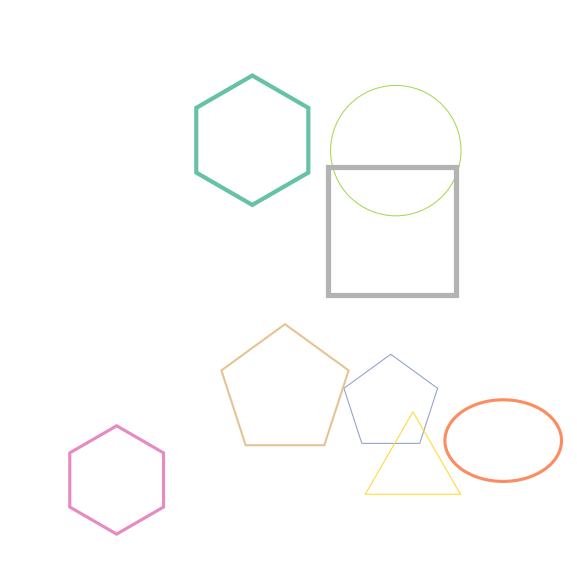[{"shape": "hexagon", "thickness": 2, "radius": 0.56, "center": [0.437, 0.756]}, {"shape": "oval", "thickness": 1.5, "radius": 0.5, "center": [0.871, 0.236]}, {"shape": "pentagon", "thickness": 0.5, "radius": 0.43, "center": [0.677, 0.3]}, {"shape": "hexagon", "thickness": 1.5, "radius": 0.47, "center": [0.202, 0.168]}, {"shape": "circle", "thickness": 0.5, "radius": 0.56, "center": [0.685, 0.738]}, {"shape": "triangle", "thickness": 0.5, "radius": 0.48, "center": [0.715, 0.191]}, {"shape": "pentagon", "thickness": 1, "radius": 0.58, "center": [0.493, 0.322]}, {"shape": "square", "thickness": 2.5, "radius": 0.55, "center": [0.678, 0.599]}]